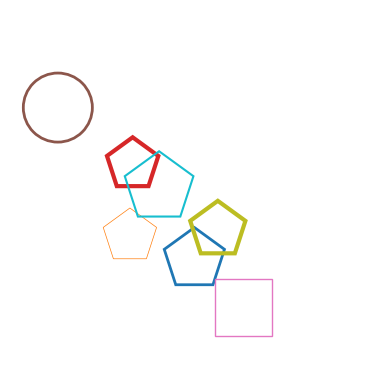[{"shape": "pentagon", "thickness": 2, "radius": 0.41, "center": [0.505, 0.327]}, {"shape": "pentagon", "thickness": 0.5, "radius": 0.36, "center": [0.337, 0.387]}, {"shape": "pentagon", "thickness": 3, "radius": 0.35, "center": [0.345, 0.573]}, {"shape": "circle", "thickness": 2, "radius": 0.45, "center": [0.15, 0.721]}, {"shape": "square", "thickness": 1, "radius": 0.37, "center": [0.632, 0.202]}, {"shape": "pentagon", "thickness": 3, "radius": 0.38, "center": [0.566, 0.403]}, {"shape": "pentagon", "thickness": 1.5, "radius": 0.47, "center": [0.413, 0.513]}]